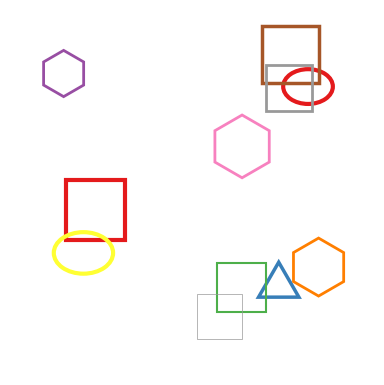[{"shape": "square", "thickness": 3, "radius": 0.39, "center": [0.248, 0.455]}, {"shape": "oval", "thickness": 3, "radius": 0.32, "center": [0.8, 0.775]}, {"shape": "triangle", "thickness": 2.5, "radius": 0.3, "center": [0.724, 0.258]}, {"shape": "square", "thickness": 1.5, "radius": 0.32, "center": [0.627, 0.253]}, {"shape": "hexagon", "thickness": 2, "radius": 0.3, "center": [0.165, 0.809]}, {"shape": "hexagon", "thickness": 2, "radius": 0.38, "center": [0.827, 0.306]}, {"shape": "oval", "thickness": 3, "radius": 0.39, "center": [0.217, 0.343]}, {"shape": "square", "thickness": 2.5, "radius": 0.37, "center": [0.755, 0.858]}, {"shape": "hexagon", "thickness": 2, "radius": 0.41, "center": [0.629, 0.62]}, {"shape": "square", "thickness": 2, "radius": 0.3, "center": [0.75, 0.771]}, {"shape": "square", "thickness": 0.5, "radius": 0.29, "center": [0.569, 0.178]}]